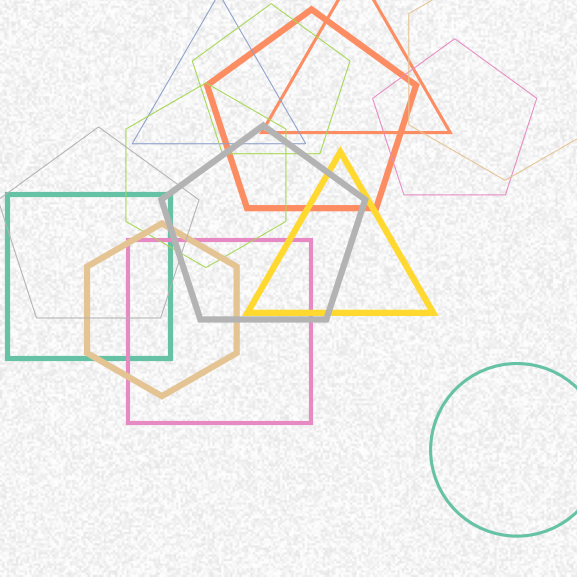[{"shape": "square", "thickness": 2.5, "radius": 0.71, "center": [0.153, 0.521]}, {"shape": "circle", "thickness": 1.5, "radius": 0.75, "center": [0.895, 0.22]}, {"shape": "triangle", "thickness": 1.5, "radius": 0.94, "center": [0.616, 0.864]}, {"shape": "pentagon", "thickness": 3, "radius": 0.95, "center": [0.54, 0.793]}, {"shape": "triangle", "thickness": 0.5, "radius": 0.87, "center": [0.379, 0.837]}, {"shape": "square", "thickness": 2, "radius": 0.79, "center": [0.38, 0.425]}, {"shape": "pentagon", "thickness": 0.5, "radius": 0.75, "center": [0.787, 0.783]}, {"shape": "pentagon", "thickness": 0.5, "radius": 0.72, "center": [0.47, 0.849]}, {"shape": "hexagon", "thickness": 0.5, "radius": 0.8, "center": [0.357, 0.696]}, {"shape": "triangle", "thickness": 3, "radius": 0.93, "center": [0.589, 0.55]}, {"shape": "hexagon", "thickness": 3, "radius": 0.75, "center": [0.28, 0.463]}, {"shape": "hexagon", "thickness": 0.5, "radius": 0.96, "center": [0.875, 0.879]}, {"shape": "pentagon", "thickness": 0.5, "radius": 0.91, "center": [0.171, 0.596]}, {"shape": "pentagon", "thickness": 3, "radius": 0.93, "center": [0.456, 0.596]}]